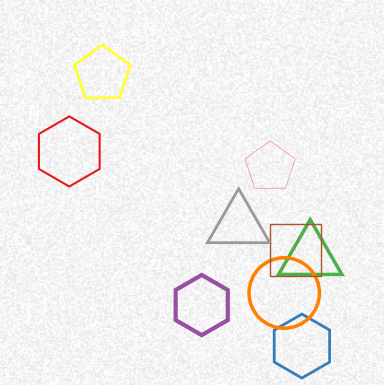[{"shape": "hexagon", "thickness": 1.5, "radius": 0.46, "center": [0.18, 0.607]}, {"shape": "hexagon", "thickness": 2, "radius": 0.42, "center": [0.784, 0.101]}, {"shape": "triangle", "thickness": 2.5, "radius": 0.47, "center": [0.806, 0.335]}, {"shape": "hexagon", "thickness": 3, "radius": 0.39, "center": [0.524, 0.208]}, {"shape": "circle", "thickness": 2.5, "radius": 0.46, "center": [0.738, 0.239]}, {"shape": "pentagon", "thickness": 2, "radius": 0.38, "center": [0.266, 0.808]}, {"shape": "square", "thickness": 1, "radius": 0.34, "center": [0.768, 0.351]}, {"shape": "pentagon", "thickness": 0.5, "radius": 0.34, "center": [0.702, 0.566]}, {"shape": "triangle", "thickness": 2, "radius": 0.47, "center": [0.62, 0.416]}]